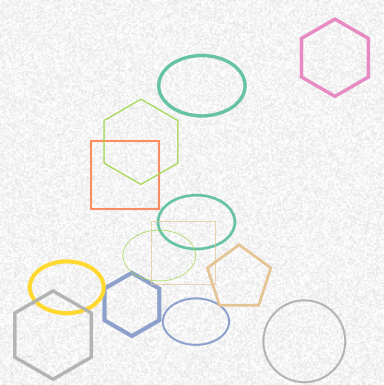[{"shape": "oval", "thickness": 2.5, "radius": 0.56, "center": [0.524, 0.777]}, {"shape": "oval", "thickness": 2, "radius": 0.5, "center": [0.51, 0.423]}, {"shape": "square", "thickness": 1.5, "radius": 0.44, "center": [0.324, 0.545]}, {"shape": "oval", "thickness": 1.5, "radius": 0.43, "center": [0.509, 0.165]}, {"shape": "hexagon", "thickness": 3, "radius": 0.41, "center": [0.343, 0.209]}, {"shape": "hexagon", "thickness": 2.5, "radius": 0.5, "center": [0.87, 0.85]}, {"shape": "oval", "thickness": 0.5, "radius": 0.47, "center": [0.414, 0.336]}, {"shape": "hexagon", "thickness": 1, "radius": 0.55, "center": [0.366, 0.632]}, {"shape": "oval", "thickness": 3, "radius": 0.48, "center": [0.173, 0.254]}, {"shape": "pentagon", "thickness": 2, "radius": 0.43, "center": [0.621, 0.277]}, {"shape": "square", "thickness": 0.5, "radius": 0.41, "center": [0.476, 0.344]}, {"shape": "circle", "thickness": 1.5, "radius": 0.53, "center": [0.79, 0.114]}, {"shape": "hexagon", "thickness": 2.5, "radius": 0.57, "center": [0.138, 0.13]}]